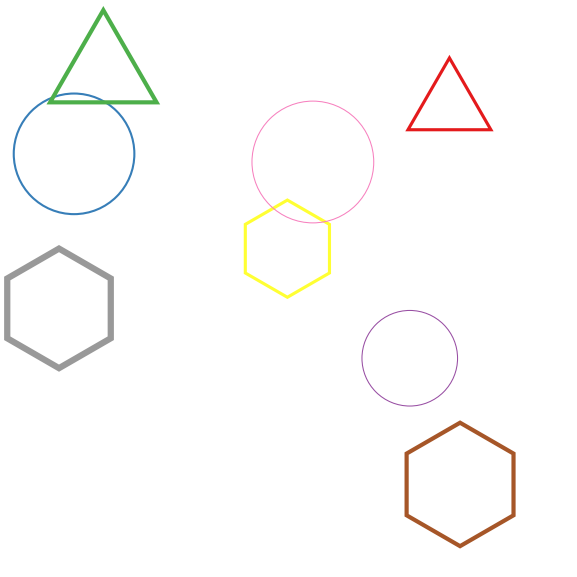[{"shape": "triangle", "thickness": 1.5, "radius": 0.41, "center": [0.778, 0.816]}, {"shape": "circle", "thickness": 1, "radius": 0.52, "center": [0.128, 0.733]}, {"shape": "triangle", "thickness": 2, "radius": 0.53, "center": [0.179, 0.875]}, {"shape": "circle", "thickness": 0.5, "radius": 0.41, "center": [0.71, 0.379]}, {"shape": "hexagon", "thickness": 1.5, "radius": 0.42, "center": [0.498, 0.569]}, {"shape": "hexagon", "thickness": 2, "radius": 0.53, "center": [0.797, 0.16]}, {"shape": "circle", "thickness": 0.5, "radius": 0.53, "center": [0.542, 0.719]}, {"shape": "hexagon", "thickness": 3, "radius": 0.52, "center": [0.102, 0.465]}]